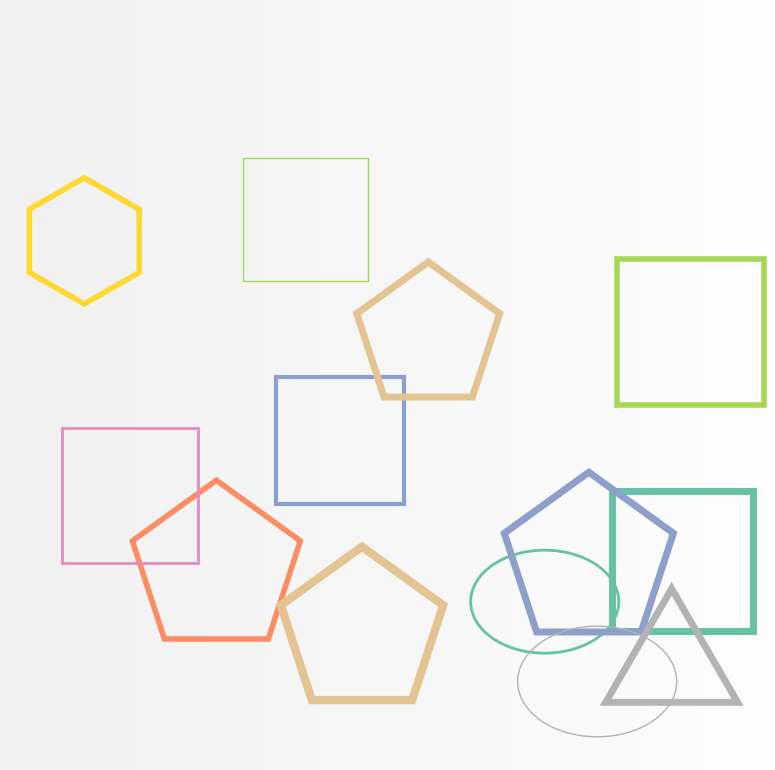[{"shape": "oval", "thickness": 1, "radius": 0.48, "center": [0.703, 0.219]}, {"shape": "square", "thickness": 2.5, "radius": 0.45, "center": [0.88, 0.271]}, {"shape": "pentagon", "thickness": 2, "radius": 0.57, "center": [0.279, 0.262]}, {"shape": "pentagon", "thickness": 2.5, "radius": 0.57, "center": [0.76, 0.272]}, {"shape": "square", "thickness": 1.5, "radius": 0.41, "center": [0.439, 0.428]}, {"shape": "square", "thickness": 1, "radius": 0.44, "center": [0.168, 0.357]}, {"shape": "square", "thickness": 2, "radius": 0.47, "center": [0.891, 0.569]}, {"shape": "square", "thickness": 0.5, "radius": 0.4, "center": [0.394, 0.715]}, {"shape": "hexagon", "thickness": 2, "radius": 0.41, "center": [0.109, 0.687]}, {"shape": "pentagon", "thickness": 3, "radius": 0.55, "center": [0.467, 0.18]}, {"shape": "pentagon", "thickness": 2.5, "radius": 0.48, "center": [0.553, 0.563]}, {"shape": "triangle", "thickness": 2.5, "radius": 0.49, "center": [0.867, 0.137]}, {"shape": "oval", "thickness": 0.5, "radius": 0.51, "center": [0.771, 0.115]}]